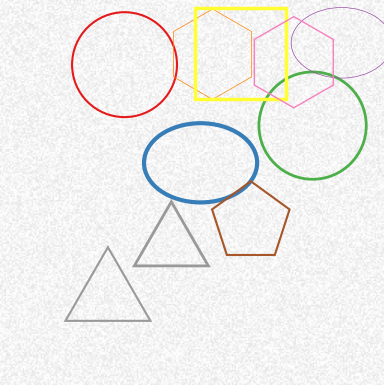[{"shape": "circle", "thickness": 1.5, "radius": 0.68, "center": [0.323, 0.832]}, {"shape": "oval", "thickness": 3, "radius": 0.73, "center": [0.521, 0.577]}, {"shape": "circle", "thickness": 2, "radius": 0.7, "center": [0.812, 0.674]}, {"shape": "oval", "thickness": 0.5, "radius": 0.65, "center": [0.887, 0.889]}, {"shape": "hexagon", "thickness": 0.5, "radius": 0.59, "center": [0.552, 0.859]}, {"shape": "square", "thickness": 2.5, "radius": 0.59, "center": [0.625, 0.862]}, {"shape": "pentagon", "thickness": 1.5, "radius": 0.53, "center": [0.651, 0.423]}, {"shape": "hexagon", "thickness": 1, "radius": 0.59, "center": [0.763, 0.838]}, {"shape": "triangle", "thickness": 1.5, "radius": 0.64, "center": [0.28, 0.23]}, {"shape": "triangle", "thickness": 2, "radius": 0.56, "center": [0.445, 0.365]}]